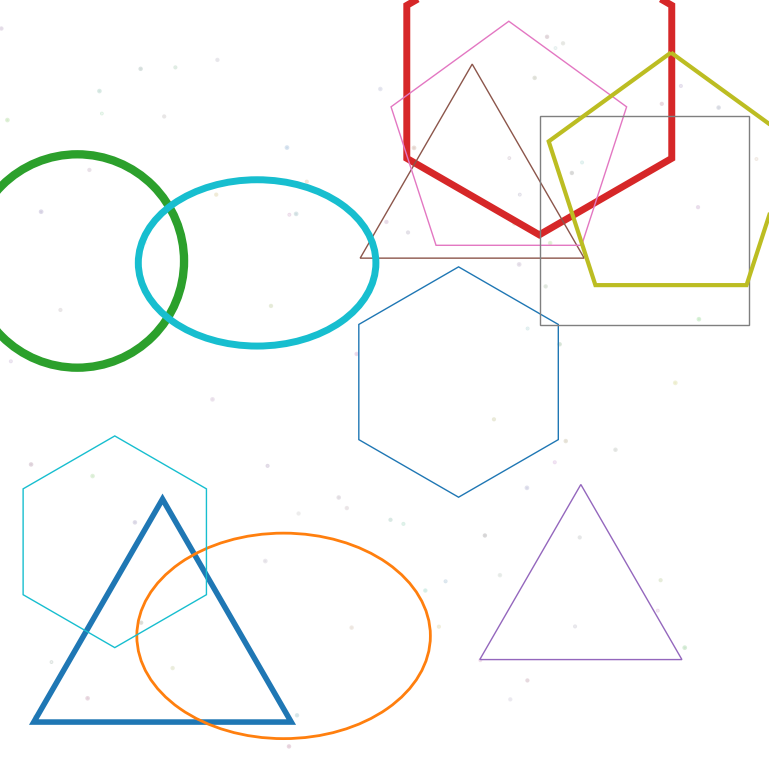[{"shape": "triangle", "thickness": 2, "radius": 0.97, "center": [0.211, 0.159]}, {"shape": "hexagon", "thickness": 0.5, "radius": 0.75, "center": [0.596, 0.504]}, {"shape": "oval", "thickness": 1, "radius": 0.95, "center": [0.368, 0.174]}, {"shape": "circle", "thickness": 3, "radius": 0.69, "center": [0.1, 0.661]}, {"shape": "hexagon", "thickness": 2.5, "radius": 0.99, "center": [0.7, 0.894]}, {"shape": "triangle", "thickness": 0.5, "radius": 0.76, "center": [0.754, 0.219]}, {"shape": "triangle", "thickness": 0.5, "radius": 0.84, "center": [0.613, 0.749]}, {"shape": "pentagon", "thickness": 0.5, "radius": 0.8, "center": [0.661, 0.812]}, {"shape": "square", "thickness": 0.5, "radius": 0.68, "center": [0.837, 0.713]}, {"shape": "pentagon", "thickness": 1.5, "radius": 0.83, "center": [0.871, 0.765]}, {"shape": "hexagon", "thickness": 0.5, "radius": 0.69, "center": [0.149, 0.296]}, {"shape": "oval", "thickness": 2.5, "radius": 0.77, "center": [0.334, 0.659]}]